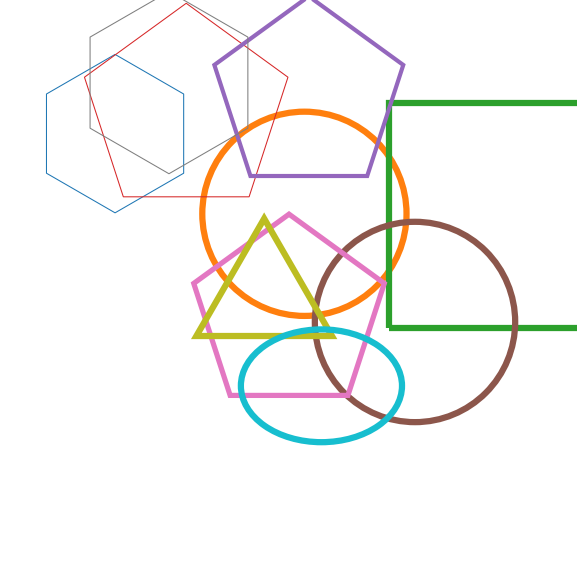[{"shape": "hexagon", "thickness": 0.5, "radius": 0.69, "center": [0.199, 0.768]}, {"shape": "circle", "thickness": 3, "radius": 0.88, "center": [0.527, 0.629]}, {"shape": "square", "thickness": 3, "radius": 0.97, "center": [0.867, 0.626]}, {"shape": "pentagon", "thickness": 0.5, "radius": 0.93, "center": [0.322, 0.808]}, {"shape": "pentagon", "thickness": 2, "radius": 0.86, "center": [0.535, 0.834]}, {"shape": "circle", "thickness": 3, "radius": 0.87, "center": [0.719, 0.442]}, {"shape": "pentagon", "thickness": 2.5, "radius": 0.87, "center": [0.5, 0.455]}, {"shape": "hexagon", "thickness": 0.5, "radius": 0.79, "center": [0.293, 0.856]}, {"shape": "triangle", "thickness": 3, "radius": 0.68, "center": [0.457, 0.485]}, {"shape": "oval", "thickness": 3, "radius": 0.7, "center": [0.557, 0.331]}]